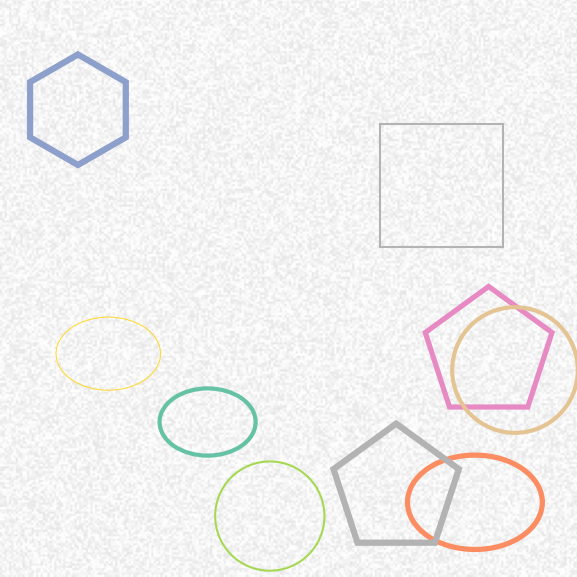[{"shape": "oval", "thickness": 2, "radius": 0.42, "center": [0.359, 0.268]}, {"shape": "oval", "thickness": 2.5, "radius": 0.58, "center": [0.822, 0.129]}, {"shape": "hexagon", "thickness": 3, "radius": 0.48, "center": [0.135, 0.809]}, {"shape": "pentagon", "thickness": 2.5, "radius": 0.58, "center": [0.846, 0.388]}, {"shape": "circle", "thickness": 1, "radius": 0.47, "center": [0.467, 0.105]}, {"shape": "oval", "thickness": 0.5, "radius": 0.45, "center": [0.187, 0.387]}, {"shape": "circle", "thickness": 2, "radius": 0.54, "center": [0.892, 0.358]}, {"shape": "pentagon", "thickness": 3, "radius": 0.57, "center": [0.686, 0.152]}, {"shape": "square", "thickness": 1, "radius": 0.54, "center": [0.764, 0.678]}]